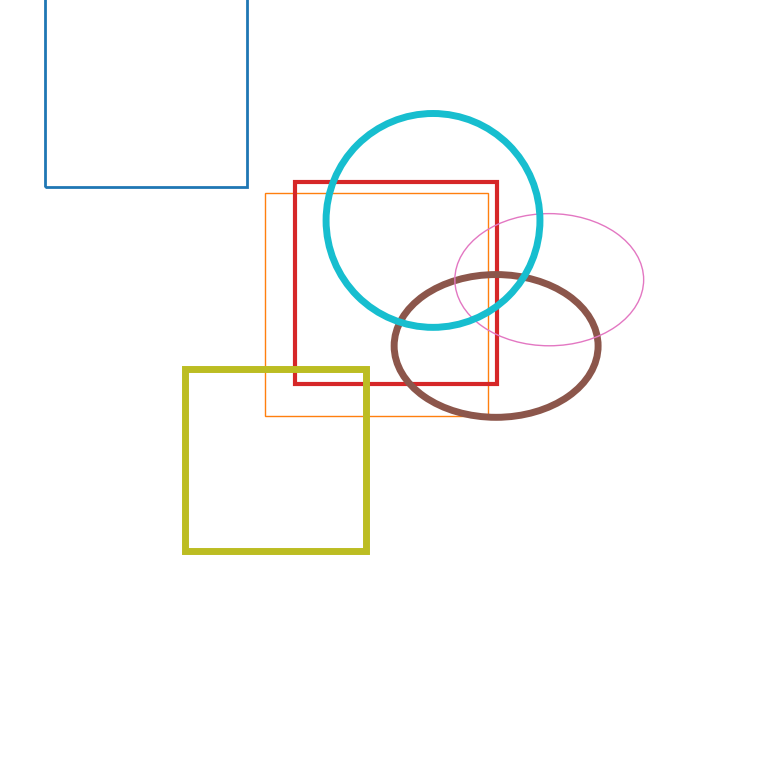[{"shape": "square", "thickness": 1, "radius": 0.66, "center": [0.19, 0.889]}, {"shape": "square", "thickness": 0.5, "radius": 0.72, "center": [0.489, 0.604]}, {"shape": "square", "thickness": 1.5, "radius": 0.66, "center": [0.514, 0.632]}, {"shape": "oval", "thickness": 2.5, "radius": 0.66, "center": [0.644, 0.551]}, {"shape": "oval", "thickness": 0.5, "radius": 0.61, "center": [0.713, 0.637]}, {"shape": "square", "thickness": 2.5, "radius": 0.59, "center": [0.358, 0.403]}, {"shape": "circle", "thickness": 2.5, "radius": 0.69, "center": [0.562, 0.714]}]